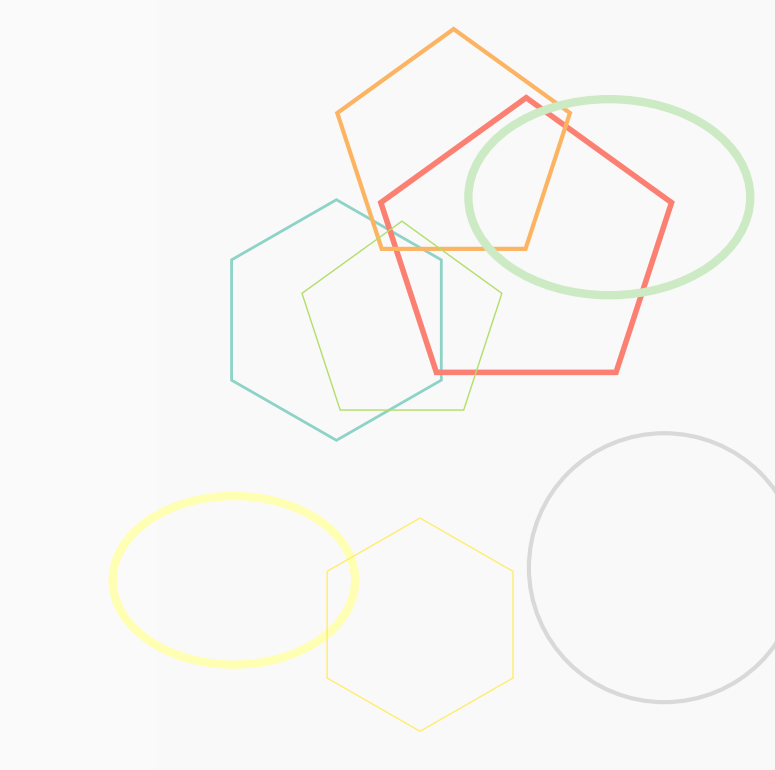[{"shape": "hexagon", "thickness": 1, "radius": 0.78, "center": [0.434, 0.584]}, {"shape": "oval", "thickness": 3, "radius": 0.78, "center": [0.302, 0.246]}, {"shape": "pentagon", "thickness": 2, "radius": 0.99, "center": [0.679, 0.676]}, {"shape": "pentagon", "thickness": 1.5, "radius": 0.79, "center": [0.585, 0.804]}, {"shape": "pentagon", "thickness": 0.5, "radius": 0.68, "center": [0.519, 0.577]}, {"shape": "circle", "thickness": 1.5, "radius": 0.87, "center": [0.857, 0.263]}, {"shape": "oval", "thickness": 3, "radius": 0.91, "center": [0.786, 0.744]}, {"shape": "hexagon", "thickness": 0.5, "radius": 0.69, "center": [0.542, 0.189]}]